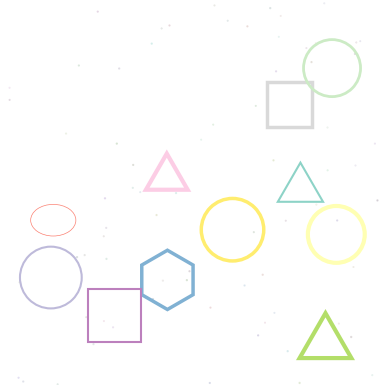[{"shape": "triangle", "thickness": 1.5, "radius": 0.34, "center": [0.78, 0.51]}, {"shape": "circle", "thickness": 3, "radius": 0.37, "center": [0.874, 0.391]}, {"shape": "circle", "thickness": 1.5, "radius": 0.4, "center": [0.132, 0.279]}, {"shape": "oval", "thickness": 0.5, "radius": 0.29, "center": [0.138, 0.428]}, {"shape": "hexagon", "thickness": 2.5, "radius": 0.38, "center": [0.435, 0.273]}, {"shape": "triangle", "thickness": 3, "radius": 0.39, "center": [0.845, 0.109]}, {"shape": "triangle", "thickness": 3, "radius": 0.31, "center": [0.433, 0.538]}, {"shape": "square", "thickness": 2.5, "radius": 0.29, "center": [0.752, 0.728]}, {"shape": "square", "thickness": 1.5, "radius": 0.34, "center": [0.297, 0.179]}, {"shape": "circle", "thickness": 2, "radius": 0.37, "center": [0.862, 0.823]}, {"shape": "circle", "thickness": 2.5, "radius": 0.41, "center": [0.604, 0.403]}]